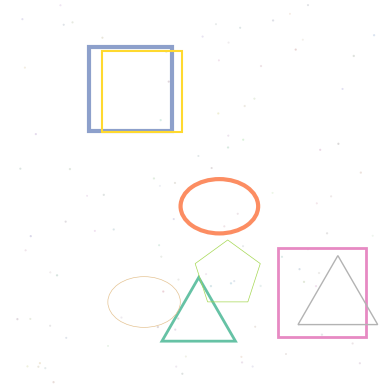[{"shape": "triangle", "thickness": 2, "radius": 0.55, "center": [0.516, 0.169]}, {"shape": "oval", "thickness": 3, "radius": 0.5, "center": [0.57, 0.464]}, {"shape": "square", "thickness": 3, "radius": 0.54, "center": [0.339, 0.769]}, {"shape": "square", "thickness": 2, "radius": 0.57, "center": [0.836, 0.24]}, {"shape": "pentagon", "thickness": 0.5, "radius": 0.44, "center": [0.591, 0.288]}, {"shape": "square", "thickness": 1.5, "radius": 0.52, "center": [0.369, 0.763]}, {"shape": "oval", "thickness": 0.5, "radius": 0.47, "center": [0.374, 0.216]}, {"shape": "triangle", "thickness": 1, "radius": 0.6, "center": [0.878, 0.217]}]